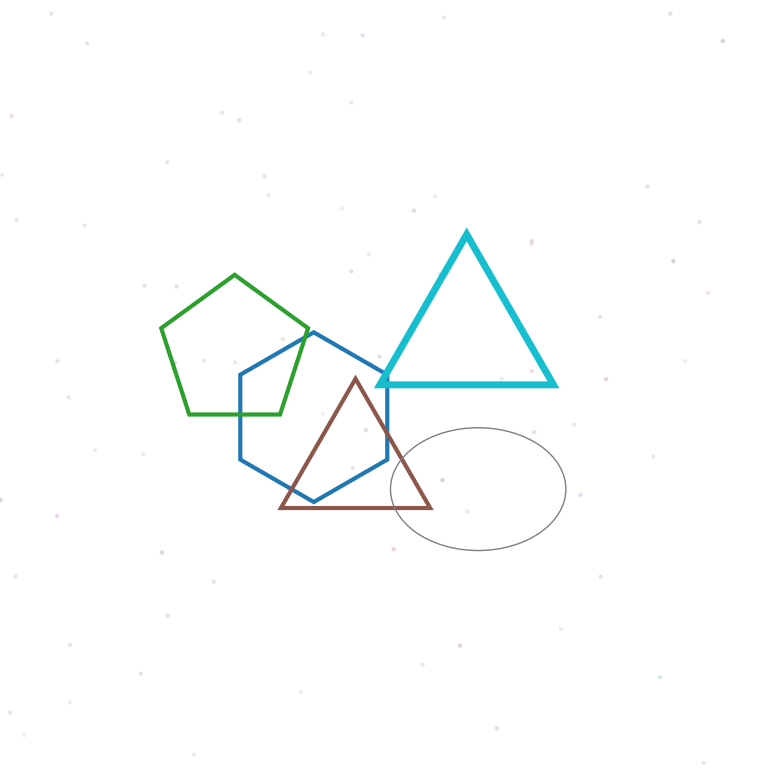[{"shape": "hexagon", "thickness": 1.5, "radius": 0.55, "center": [0.408, 0.458]}, {"shape": "pentagon", "thickness": 1.5, "radius": 0.5, "center": [0.305, 0.543]}, {"shape": "triangle", "thickness": 1.5, "radius": 0.56, "center": [0.462, 0.396]}, {"shape": "oval", "thickness": 0.5, "radius": 0.57, "center": [0.621, 0.365]}, {"shape": "triangle", "thickness": 2.5, "radius": 0.65, "center": [0.606, 0.565]}]